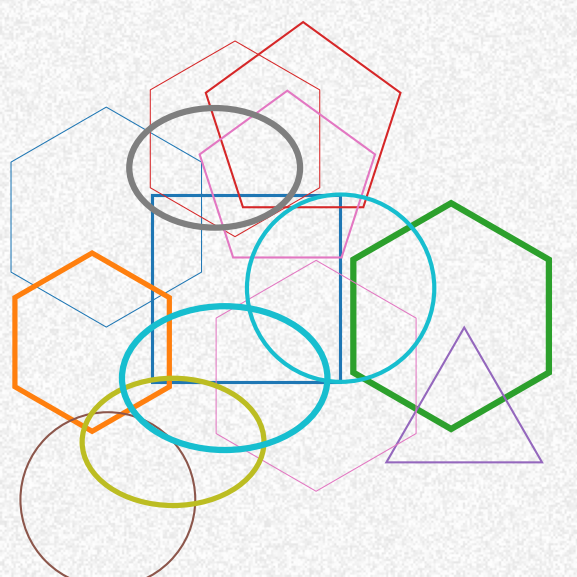[{"shape": "square", "thickness": 1.5, "radius": 0.81, "center": [0.426, 0.499]}, {"shape": "hexagon", "thickness": 0.5, "radius": 0.95, "center": [0.184, 0.623]}, {"shape": "hexagon", "thickness": 2.5, "radius": 0.77, "center": [0.16, 0.407]}, {"shape": "hexagon", "thickness": 3, "radius": 0.98, "center": [0.781, 0.452]}, {"shape": "hexagon", "thickness": 0.5, "radius": 0.85, "center": [0.407, 0.759]}, {"shape": "pentagon", "thickness": 1, "radius": 0.89, "center": [0.525, 0.784]}, {"shape": "triangle", "thickness": 1, "radius": 0.78, "center": [0.804, 0.276]}, {"shape": "circle", "thickness": 1, "radius": 0.76, "center": [0.187, 0.134]}, {"shape": "hexagon", "thickness": 0.5, "radius": 1.0, "center": [0.547, 0.348]}, {"shape": "pentagon", "thickness": 1, "radius": 0.8, "center": [0.498, 0.682]}, {"shape": "oval", "thickness": 3, "radius": 0.74, "center": [0.372, 0.709]}, {"shape": "oval", "thickness": 2.5, "radius": 0.79, "center": [0.3, 0.234]}, {"shape": "circle", "thickness": 2, "radius": 0.81, "center": [0.59, 0.5]}, {"shape": "oval", "thickness": 3, "radius": 0.89, "center": [0.389, 0.344]}]